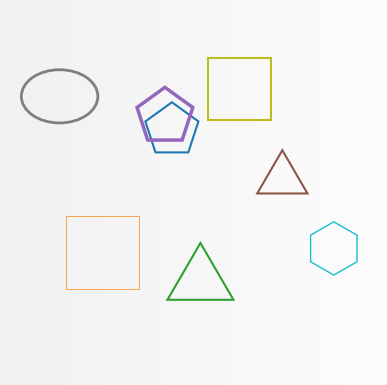[{"shape": "pentagon", "thickness": 1.5, "radius": 0.36, "center": [0.444, 0.662]}, {"shape": "square", "thickness": 0.5, "radius": 0.47, "center": [0.265, 0.344]}, {"shape": "triangle", "thickness": 1.5, "radius": 0.49, "center": [0.517, 0.271]}, {"shape": "pentagon", "thickness": 2.5, "radius": 0.38, "center": [0.426, 0.697]}, {"shape": "triangle", "thickness": 1.5, "radius": 0.37, "center": [0.729, 0.535]}, {"shape": "oval", "thickness": 2, "radius": 0.49, "center": [0.154, 0.75]}, {"shape": "square", "thickness": 1.5, "radius": 0.41, "center": [0.619, 0.769]}, {"shape": "hexagon", "thickness": 1, "radius": 0.35, "center": [0.861, 0.355]}]